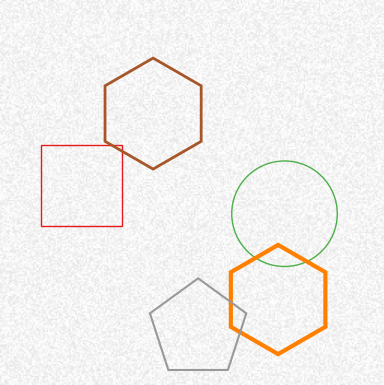[{"shape": "square", "thickness": 1, "radius": 0.53, "center": [0.212, 0.517]}, {"shape": "circle", "thickness": 1, "radius": 0.69, "center": [0.739, 0.445]}, {"shape": "hexagon", "thickness": 3, "radius": 0.71, "center": [0.722, 0.222]}, {"shape": "hexagon", "thickness": 2, "radius": 0.72, "center": [0.398, 0.705]}, {"shape": "pentagon", "thickness": 1.5, "radius": 0.66, "center": [0.515, 0.145]}]